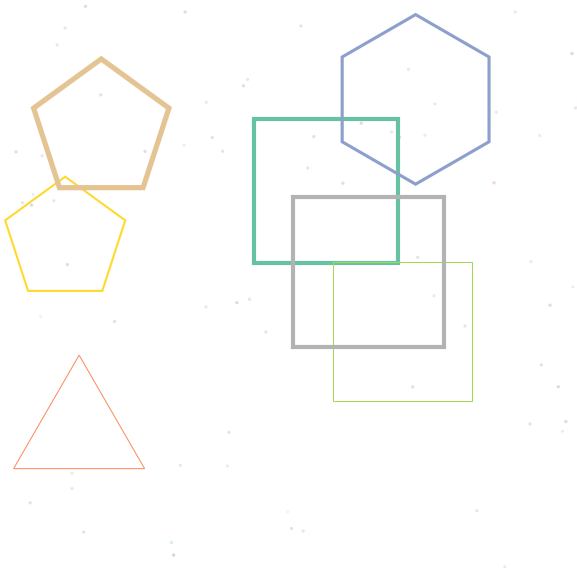[{"shape": "square", "thickness": 2, "radius": 0.62, "center": [0.565, 0.668]}, {"shape": "triangle", "thickness": 0.5, "radius": 0.65, "center": [0.137, 0.253]}, {"shape": "hexagon", "thickness": 1.5, "radius": 0.73, "center": [0.72, 0.827]}, {"shape": "square", "thickness": 0.5, "radius": 0.6, "center": [0.696, 0.426]}, {"shape": "pentagon", "thickness": 1, "radius": 0.55, "center": [0.113, 0.584]}, {"shape": "pentagon", "thickness": 2.5, "radius": 0.62, "center": [0.175, 0.774]}, {"shape": "square", "thickness": 2, "radius": 0.65, "center": [0.638, 0.528]}]